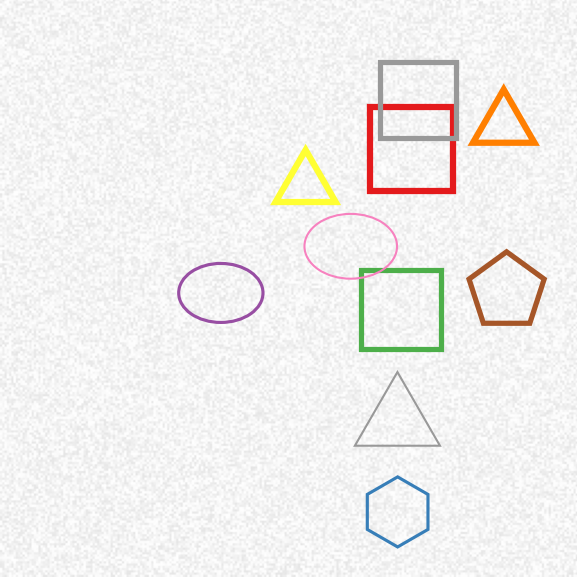[{"shape": "square", "thickness": 3, "radius": 0.36, "center": [0.713, 0.741]}, {"shape": "hexagon", "thickness": 1.5, "radius": 0.3, "center": [0.689, 0.113]}, {"shape": "square", "thickness": 2.5, "radius": 0.34, "center": [0.694, 0.462]}, {"shape": "oval", "thickness": 1.5, "radius": 0.36, "center": [0.382, 0.492]}, {"shape": "triangle", "thickness": 3, "radius": 0.31, "center": [0.872, 0.783]}, {"shape": "triangle", "thickness": 3, "radius": 0.3, "center": [0.529, 0.679]}, {"shape": "pentagon", "thickness": 2.5, "radius": 0.34, "center": [0.877, 0.495]}, {"shape": "oval", "thickness": 1, "radius": 0.4, "center": [0.607, 0.573]}, {"shape": "triangle", "thickness": 1, "radius": 0.43, "center": [0.688, 0.27]}, {"shape": "square", "thickness": 2.5, "radius": 0.33, "center": [0.724, 0.826]}]